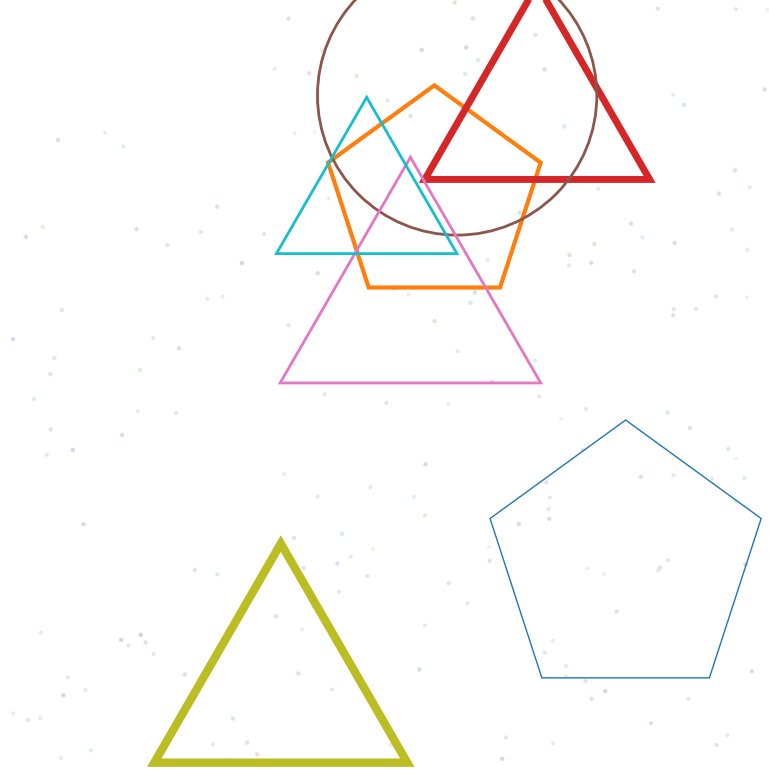[{"shape": "pentagon", "thickness": 0.5, "radius": 0.93, "center": [0.812, 0.269]}, {"shape": "pentagon", "thickness": 1.5, "radius": 0.73, "center": [0.564, 0.744]}, {"shape": "triangle", "thickness": 2.5, "radius": 0.84, "center": [0.698, 0.851]}, {"shape": "circle", "thickness": 1, "radius": 0.91, "center": [0.594, 0.876]}, {"shape": "triangle", "thickness": 1, "radius": 0.98, "center": [0.533, 0.6]}, {"shape": "triangle", "thickness": 3, "radius": 0.95, "center": [0.365, 0.104]}, {"shape": "triangle", "thickness": 1, "radius": 0.68, "center": [0.476, 0.738]}]